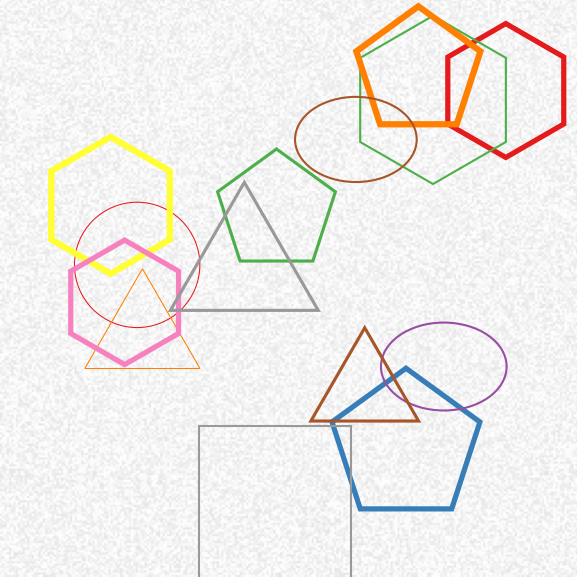[{"shape": "hexagon", "thickness": 2.5, "radius": 0.58, "center": [0.876, 0.842]}, {"shape": "circle", "thickness": 0.5, "radius": 0.54, "center": [0.237, 0.54]}, {"shape": "pentagon", "thickness": 2.5, "radius": 0.67, "center": [0.703, 0.227]}, {"shape": "pentagon", "thickness": 1.5, "radius": 0.54, "center": [0.479, 0.634]}, {"shape": "hexagon", "thickness": 1, "radius": 0.73, "center": [0.75, 0.826]}, {"shape": "oval", "thickness": 1, "radius": 0.54, "center": [0.768, 0.364]}, {"shape": "pentagon", "thickness": 3, "radius": 0.56, "center": [0.724, 0.875]}, {"shape": "triangle", "thickness": 0.5, "radius": 0.58, "center": [0.247, 0.419]}, {"shape": "hexagon", "thickness": 3, "radius": 0.59, "center": [0.191, 0.644]}, {"shape": "oval", "thickness": 1, "radius": 0.53, "center": [0.616, 0.758]}, {"shape": "triangle", "thickness": 1.5, "radius": 0.54, "center": [0.632, 0.324]}, {"shape": "hexagon", "thickness": 2.5, "radius": 0.54, "center": [0.216, 0.476]}, {"shape": "square", "thickness": 1, "radius": 0.66, "center": [0.476, 0.129]}, {"shape": "triangle", "thickness": 1.5, "radius": 0.74, "center": [0.423, 0.536]}]